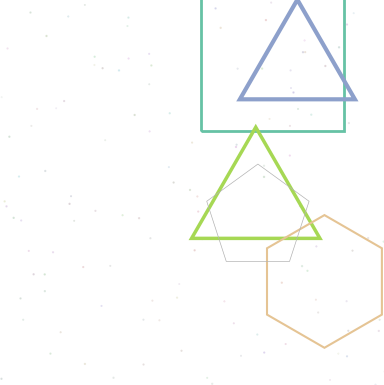[{"shape": "square", "thickness": 2, "radius": 0.93, "center": [0.707, 0.846]}, {"shape": "triangle", "thickness": 3, "radius": 0.86, "center": [0.772, 0.828]}, {"shape": "triangle", "thickness": 2.5, "radius": 0.96, "center": [0.664, 0.477]}, {"shape": "hexagon", "thickness": 1.5, "radius": 0.86, "center": [0.843, 0.269]}, {"shape": "pentagon", "thickness": 0.5, "radius": 0.7, "center": [0.67, 0.434]}]